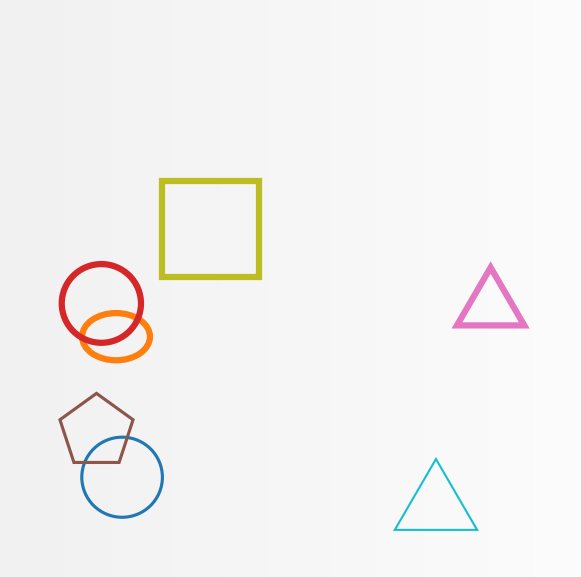[{"shape": "circle", "thickness": 1.5, "radius": 0.35, "center": [0.21, 0.173]}, {"shape": "oval", "thickness": 3, "radius": 0.29, "center": [0.2, 0.416]}, {"shape": "circle", "thickness": 3, "radius": 0.34, "center": [0.174, 0.474]}, {"shape": "pentagon", "thickness": 1.5, "radius": 0.33, "center": [0.166, 0.252]}, {"shape": "triangle", "thickness": 3, "radius": 0.33, "center": [0.844, 0.469]}, {"shape": "square", "thickness": 3, "radius": 0.42, "center": [0.362, 0.602]}, {"shape": "triangle", "thickness": 1, "radius": 0.41, "center": [0.75, 0.122]}]